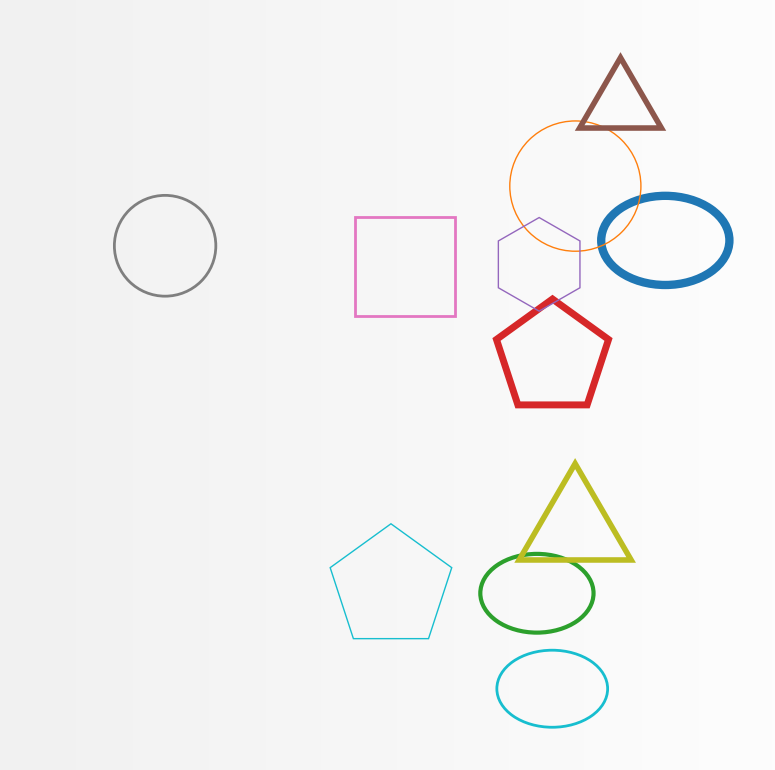[{"shape": "oval", "thickness": 3, "radius": 0.41, "center": [0.858, 0.688]}, {"shape": "circle", "thickness": 0.5, "radius": 0.42, "center": [0.742, 0.758]}, {"shape": "oval", "thickness": 1.5, "radius": 0.37, "center": [0.693, 0.23]}, {"shape": "pentagon", "thickness": 2.5, "radius": 0.38, "center": [0.713, 0.536]}, {"shape": "hexagon", "thickness": 0.5, "radius": 0.3, "center": [0.696, 0.657]}, {"shape": "triangle", "thickness": 2, "radius": 0.3, "center": [0.801, 0.864]}, {"shape": "square", "thickness": 1, "radius": 0.32, "center": [0.522, 0.654]}, {"shape": "circle", "thickness": 1, "radius": 0.33, "center": [0.213, 0.681]}, {"shape": "triangle", "thickness": 2, "radius": 0.42, "center": [0.742, 0.314]}, {"shape": "pentagon", "thickness": 0.5, "radius": 0.41, "center": [0.504, 0.237]}, {"shape": "oval", "thickness": 1, "radius": 0.36, "center": [0.713, 0.106]}]